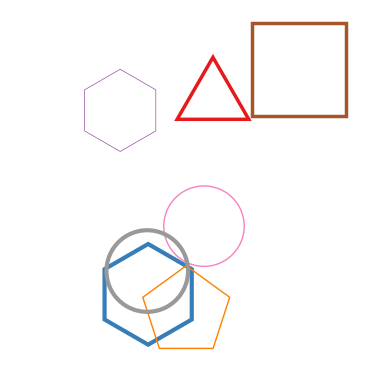[{"shape": "triangle", "thickness": 2.5, "radius": 0.54, "center": [0.553, 0.744]}, {"shape": "hexagon", "thickness": 3, "radius": 0.65, "center": [0.385, 0.236]}, {"shape": "hexagon", "thickness": 0.5, "radius": 0.53, "center": [0.312, 0.713]}, {"shape": "pentagon", "thickness": 1, "radius": 0.59, "center": [0.484, 0.191]}, {"shape": "square", "thickness": 2.5, "radius": 0.61, "center": [0.776, 0.819]}, {"shape": "circle", "thickness": 1, "radius": 0.52, "center": [0.53, 0.413]}, {"shape": "circle", "thickness": 3, "radius": 0.53, "center": [0.382, 0.296]}]